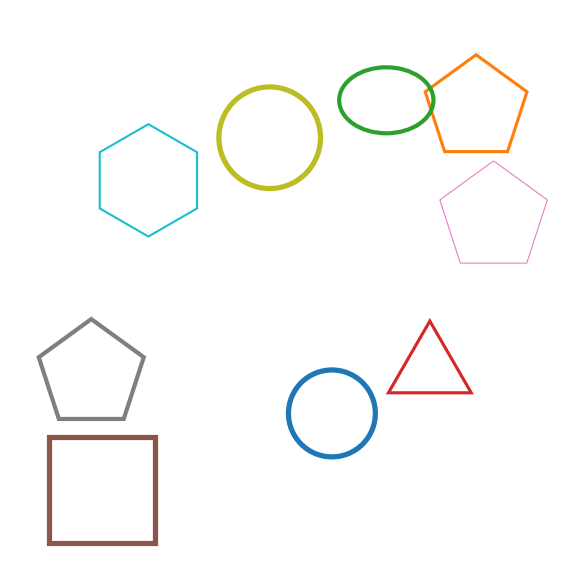[{"shape": "circle", "thickness": 2.5, "radius": 0.38, "center": [0.575, 0.283]}, {"shape": "pentagon", "thickness": 1.5, "radius": 0.46, "center": [0.824, 0.812]}, {"shape": "oval", "thickness": 2, "radius": 0.41, "center": [0.669, 0.825]}, {"shape": "triangle", "thickness": 1.5, "radius": 0.41, "center": [0.744, 0.36]}, {"shape": "square", "thickness": 2.5, "radius": 0.46, "center": [0.177, 0.15]}, {"shape": "pentagon", "thickness": 0.5, "radius": 0.49, "center": [0.855, 0.623]}, {"shape": "pentagon", "thickness": 2, "radius": 0.48, "center": [0.158, 0.351]}, {"shape": "circle", "thickness": 2.5, "radius": 0.44, "center": [0.467, 0.761]}, {"shape": "hexagon", "thickness": 1, "radius": 0.49, "center": [0.257, 0.687]}]